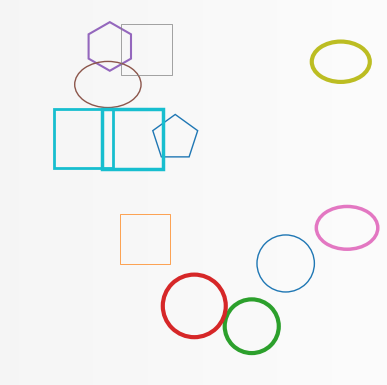[{"shape": "pentagon", "thickness": 1, "radius": 0.3, "center": [0.452, 0.642]}, {"shape": "circle", "thickness": 1, "radius": 0.37, "center": [0.737, 0.316]}, {"shape": "square", "thickness": 0.5, "radius": 0.32, "center": [0.375, 0.38]}, {"shape": "circle", "thickness": 3, "radius": 0.35, "center": [0.65, 0.153]}, {"shape": "circle", "thickness": 3, "radius": 0.41, "center": [0.501, 0.205]}, {"shape": "hexagon", "thickness": 1.5, "radius": 0.32, "center": [0.283, 0.879]}, {"shape": "oval", "thickness": 1, "radius": 0.43, "center": [0.278, 0.781]}, {"shape": "oval", "thickness": 2.5, "radius": 0.4, "center": [0.896, 0.408]}, {"shape": "square", "thickness": 0.5, "radius": 0.33, "center": [0.377, 0.872]}, {"shape": "oval", "thickness": 3, "radius": 0.37, "center": [0.879, 0.84]}, {"shape": "square", "thickness": 2, "radius": 0.38, "center": [0.216, 0.64]}, {"shape": "square", "thickness": 2.5, "radius": 0.39, "center": [0.342, 0.639]}]